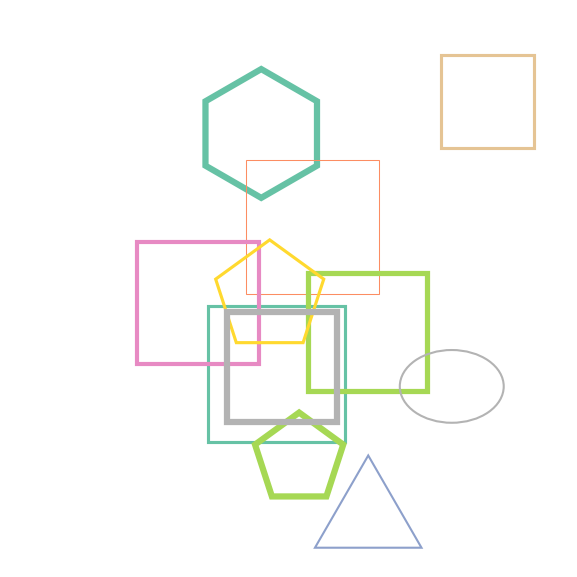[{"shape": "hexagon", "thickness": 3, "radius": 0.56, "center": [0.452, 0.768]}, {"shape": "square", "thickness": 1.5, "radius": 0.59, "center": [0.479, 0.352]}, {"shape": "square", "thickness": 0.5, "radius": 0.58, "center": [0.542, 0.606]}, {"shape": "triangle", "thickness": 1, "radius": 0.53, "center": [0.638, 0.104]}, {"shape": "square", "thickness": 2, "radius": 0.53, "center": [0.343, 0.474]}, {"shape": "pentagon", "thickness": 3, "radius": 0.4, "center": [0.518, 0.204]}, {"shape": "square", "thickness": 2.5, "radius": 0.51, "center": [0.637, 0.424]}, {"shape": "pentagon", "thickness": 1.5, "radius": 0.49, "center": [0.467, 0.485]}, {"shape": "square", "thickness": 1.5, "radius": 0.4, "center": [0.845, 0.823]}, {"shape": "square", "thickness": 3, "radius": 0.48, "center": [0.488, 0.364]}, {"shape": "oval", "thickness": 1, "radius": 0.45, "center": [0.782, 0.33]}]